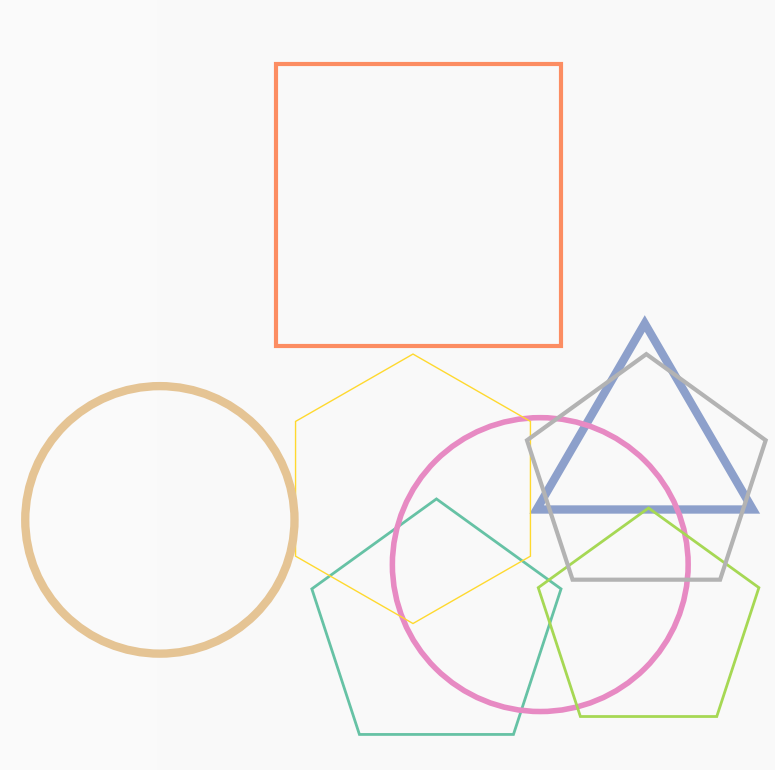[{"shape": "pentagon", "thickness": 1, "radius": 0.85, "center": [0.563, 0.183]}, {"shape": "square", "thickness": 1.5, "radius": 0.92, "center": [0.54, 0.734]}, {"shape": "triangle", "thickness": 3, "radius": 0.81, "center": [0.832, 0.419]}, {"shape": "circle", "thickness": 2, "radius": 0.95, "center": [0.697, 0.267]}, {"shape": "pentagon", "thickness": 1, "radius": 0.75, "center": [0.837, 0.191]}, {"shape": "hexagon", "thickness": 0.5, "radius": 0.87, "center": [0.533, 0.365]}, {"shape": "circle", "thickness": 3, "radius": 0.87, "center": [0.206, 0.325]}, {"shape": "pentagon", "thickness": 1.5, "radius": 0.81, "center": [0.834, 0.378]}]